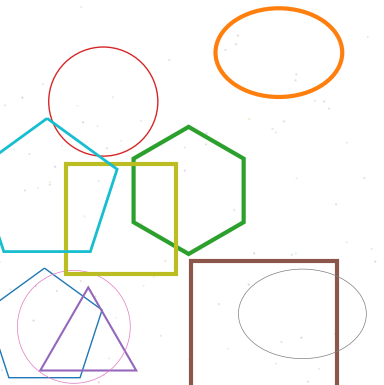[{"shape": "pentagon", "thickness": 1, "radius": 0.79, "center": [0.116, 0.146]}, {"shape": "oval", "thickness": 3, "radius": 0.82, "center": [0.724, 0.863]}, {"shape": "hexagon", "thickness": 3, "radius": 0.83, "center": [0.49, 0.505]}, {"shape": "circle", "thickness": 1, "radius": 0.71, "center": [0.268, 0.736]}, {"shape": "triangle", "thickness": 1.5, "radius": 0.72, "center": [0.229, 0.11]}, {"shape": "square", "thickness": 3, "radius": 0.94, "center": [0.685, 0.132]}, {"shape": "circle", "thickness": 0.5, "radius": 0.73, "center": [0.192, 0.151]}, {"shape": "oval", "thickness": 0.5, "radius": 0.83, "center": [0.785, 0.185]}, {"shape": "square", "thickness": 3, "radius": 0.71, "center": [0.315, 0.431]}, {"shape": "pentagon", "thickness": 2, "radius": 0.96, "center": [0.122, 0.501]}]